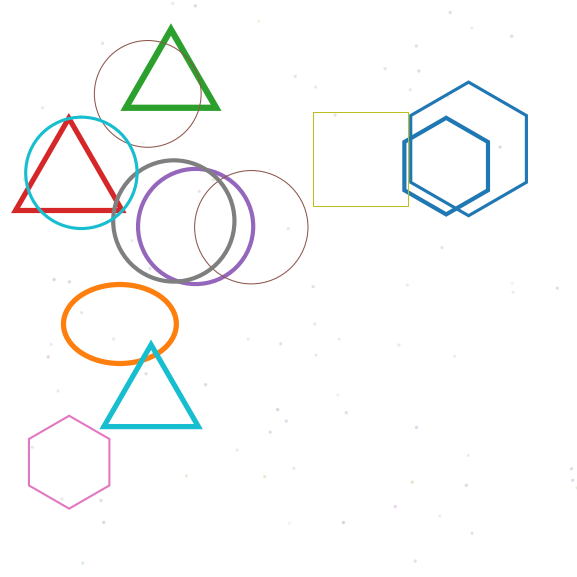[{"shape": "hexagon", "thickness": 1.5, "radius": 0.58, "center": [0.811, 0.741]}, {"shape": "hexagon", "thickness": 2, "radius": 0.42, "center": [0.773, 0.711]}, {"shape": "oval", "thickness": 2.5, "radius": 0.49, "center": [0.208, 0.438]}, {"shape": "triangle", "thickness": 3, "radius": 0.45, "center": [0.296, 0.858]}, {"shape": "triangle", "thickness": 2.5, "radius": 0.53, "center": [0.119, 0.688]}, {"shape": "circle", "thickness": 2, "radius": 0.5, "center": [0.339, 0.607]}, {"shape": "circle", "thickness": 0.5, "radius": 0.49, "center": [0.435, 0.606]}, {"shape": "circle", "thickness": 0.5, "radius": 0.46, "center": [0.256, 0.837]}, {"shape": "hexagon", "thickness": 1, "radius": 0.4, "center": [0.12, 0.199]}, {"shape": "circle", "thickness": 2, "radius": 0.52, "center": [0.301, 0.617]}, {"shape": "square", "thickness": 0.5, "radius": 0.41, "center": [0.624, 0.723]}, {"shape": "triangle", "thickness": 2.5, "radius": 0.47, "center": [0.262, 0.308]}, {"shape": "circle", "thickness": 1.5, "radius": 0.48, "center": [0.141, 0.7]}]